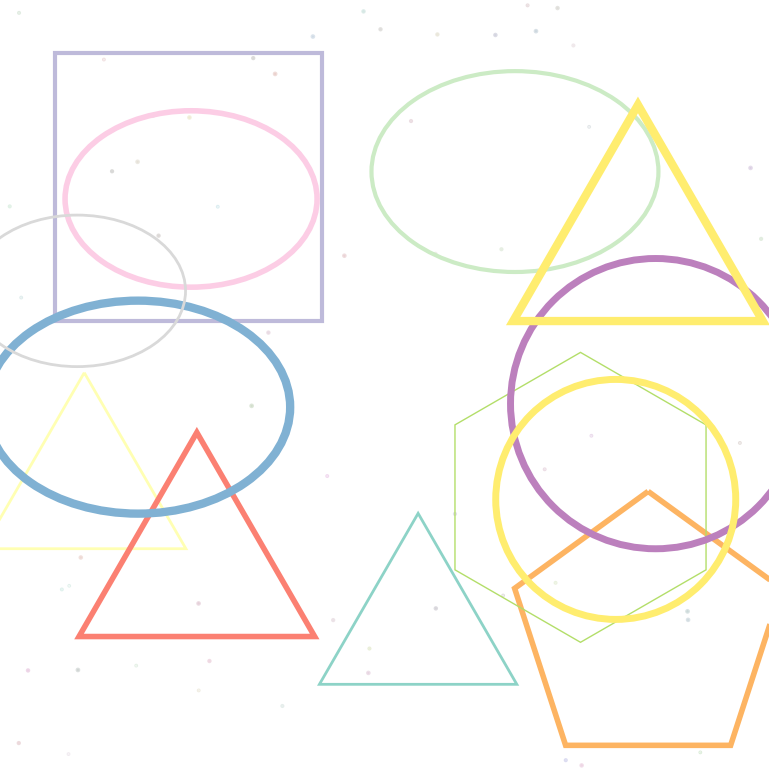[{"shape": "triangle", "thickness": 1, "radius": 0.74, "center": [0.543, 0.185]}, {"shape": "triangle", "thickness": 1, "radius": 0.76, "center": [0.109, 0.364]}, {"shape": "square", "thickness": 1.5, "radius": 0.87, "center": [0.245, 0.757]}, {"shape": "triangle", "thickness": 2, "radius": 0.88, "center": [0.256, 0.262]}, {"shape": "oval", "thickness": 3, "radius": 0.99, "center": [0.179, 0.471]}, {"shape": "pentagon", "thickness": 2, "radius": 0.91, "center": [0.842, 0.18]}, {"shape": "hexagon", "thickness": 0.5, "radius": 0.94, "center": [0.754, 0.354]}, {"shape": "oval", "thickness": 2, "radius": 0.82, "center": [0.248, 0.742]}, {"shape": "oval", "thickness": 1, "radius": 0.7, "center": [0.1, 0.622]}, {"shape": "circle", "thickness": 2.5, "radius": 0.94, "center": [0.851, 0.476]}, {"shape": "oval", "thickness": 1.5, "radius": 0.93, "center": [0.669, 0.777]}, {"shape": "triangle", "thickness": 3, "radius": 0.94, "center": [0.829, 0.677]}, {"shape": "circle", "thickness": 2.5, "radius": 0.78, "center": [0.8, 0.351]}]